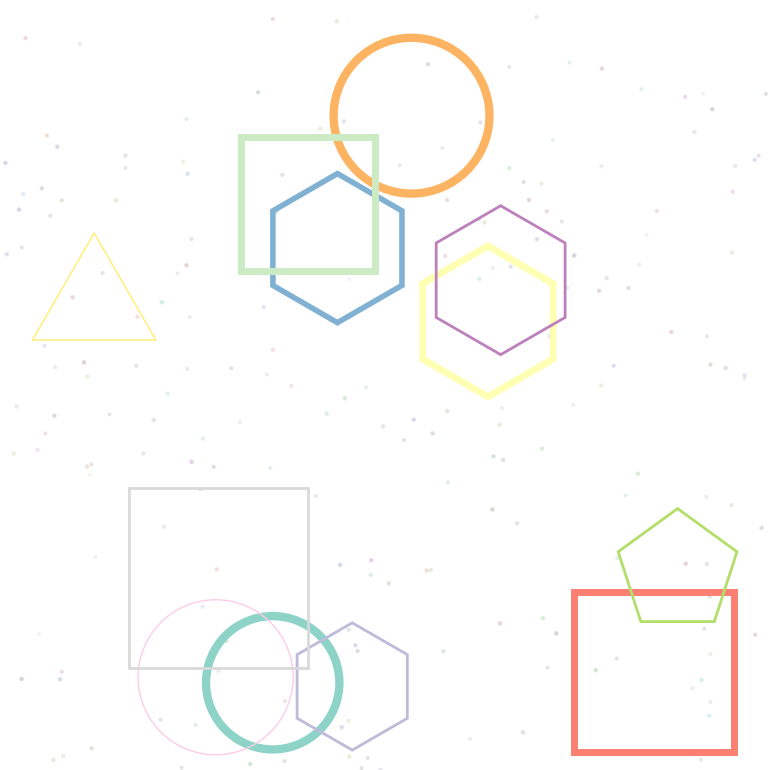[{"shape": "circle", "thickness": 3, "radius": 0.43, "center": [0.354, 0.113]}, {"shape": "hexagon", "thickness": 2.5, "radius": 0.49, "center": [0.634, 0.583]}, {"shape": "hexagon", "thickness": 1, "radius": 0.41, "center": [0.457, 0.109]}, {"shape": "square", "thickness": 2.5, "radius": 0.52, "center": [0.849, 0.127]}, {"shape": "hexagon", "thickness": 2, "radius": 0.48, "center": [0.438, 0.678]}, {"shape": "circle", "thickness": 3, "radius": 0.51, "center": [0.534, 0.85]}, {"shape": "pentagon", "thickness": 1, "radius": 0.41, "center": [0.88, 0.258]}, {"shape": "circle", "thickness": 0.5, "radius": 0.5, "center": [0.28, 0.12]}, {"shape": "square", "thickness": 1, "radius": 0.58, "center": [0.284, 0.249]}, {"shape": "hexagon", "thickness": 1, "radius": 0.48, "center": [0.65, 0.636]}, {"shape": "square", "thickness": 2.5, "radius": 0.43, "center": [0.4, 0.735]}, {"shape": "triangle", "thickness": 0.5, "radius": 0.46, "center": [0.122, 0.605]}]